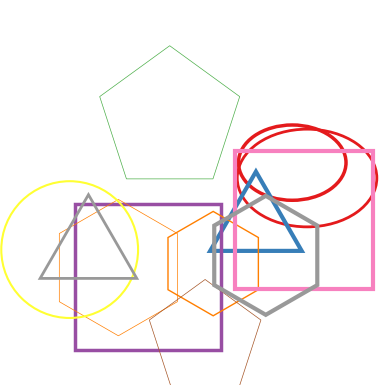[{"shape": "oval", "thickness": 2, "radius": 0.91, "center": [0.798, 0.538]}, {"shape": "oval", "thickness": 2.5, "radius": 0.7, "center": [0.759, 0.578]}, {"shape": "triangle", "thickness": 3, "radius": 0.69, "center": [0.665, 0.417]}, {"shape": "pentagon", "thickness": 0.5, "radius": 0.96, "center": [0.441, 0.69]}, {"shape": "square", "thickness": 2.5, "radius": 0.94, "center": [0.385, 0.28]}, {"shape": "hexagon", "thickness": 1, "radius": 0.68, "center": [0.554, 0.315]}, {"shape": "hexagon", "thickness": 0.5, "radius": 0.89, "center": [0.307, 0.305]}, {"shape": "circle", "thickness": 1.5, "radius": 0.89, "center": [0.181, 0.352]}, {"shape": "pentagon", "thickness": 0.5, "radius": 0.76, "center": [0.533, 0.122]}, {"shape": "square", "thickness": 3, "radius": 0.9, "center": [0.79, 0.428]}, {"shape": "hexagon", "thickness": 3, "radius": 0.77, "center": [0.69, 0.337]}, {"shape": "triangle", "thickness": 2, "radius": 0.72, "center": [0.23, 0.349]}]